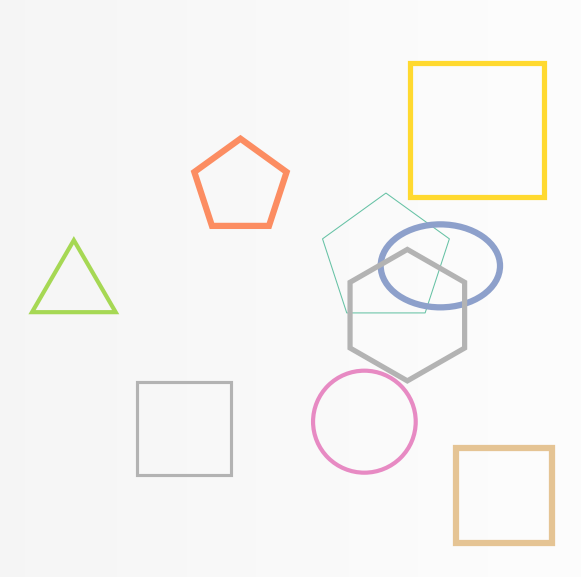[{"shape": "pentagon", "thickness": 0.5, "radius": 0.57, "center": [0.664, 0.55]}, {"shape": "pentagon", "thickness": 3, "radius": 0.42, "center": [0.414, 0.675]}, {"shape": "oval", "thickness": 3, "radius": 0.51, "center": [0.758, 0.539]}, {"shape": "circle", "thickness": 2, "radius": 0.44, "center": [0.627, 0.269]}, {"shape": "triangle", "thickness": 2, "radius": 0.42, "center": [0.127, 0.5]}, {"shape": "square", "thickness": 2.5, "radius": 0.58, "center": [0.821, 0.774]}, {"shape": "square", "thickness": 3, "radius": 0.41, "center": [0.868, 0.141]}, {"shape": "hexagon", "thickness": 2.5, "radius": 0.57, "center": [0.701, 0.453]}, {"shape": "square", "thickness": 1.5, "radius": 0.4, "center": [0.316, 0.257]}]